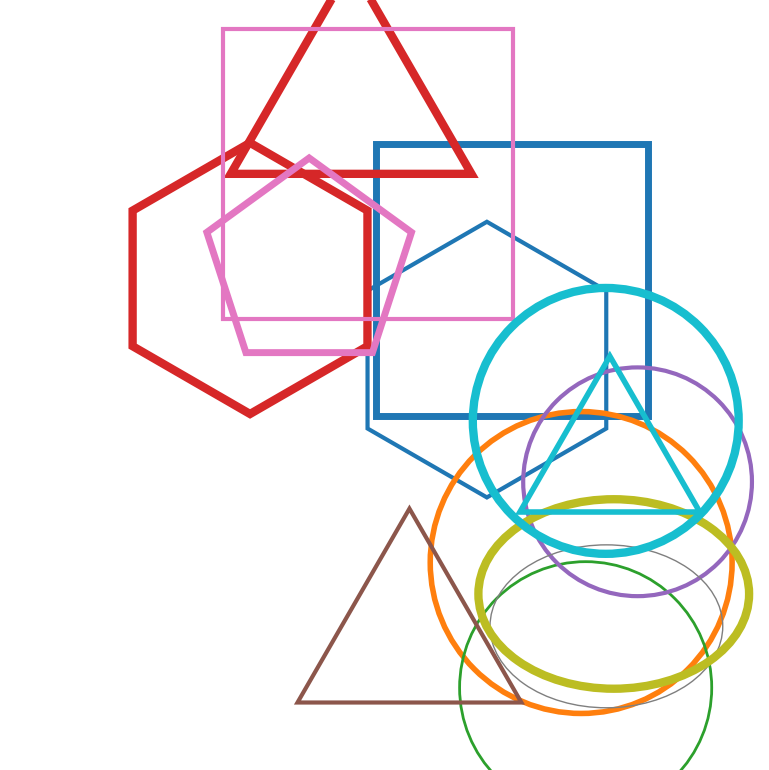[{"shape": "hexagon", "thickness": 1.5, "radius": 0.89, "center": [0.632, 0.533]}, {"shape": "square", "thickness": 2.5, "radius": 0.88, "center": [0.665, 0.636]}, {"shape": "circle", "thickness": 2, "radius": 0.98, "center": [0.755, 0.269]}, {"shape": "circle", "thickness": 1, "radius": 0.82, "center": [0.761, 0.107]}, {"shape": "triangle", "thickness": 3, "radius": 0.9, "center": [0.456, 0.864]}, {"shape": "hexagon", "thickness": 3, "radius": 0.88, "center": [0.325, 0.638]}, {"shape": "circle", "thickness": 1.5, "radius": 0.74, "center": [0.828, 0.374]}, {"shape": "triangle", "thickness": 1.5, "radius": 0.84, "center": [0.532, 0.172]}, {"shape": "square", "thickness": 1.5, "radius": 0.94, "center": [0.477, 0.774]}, {"shape": "pentagon", "thickness": 2.5, "radius": 0.7, "center": [0.402, 0.655]}, {"shape": "oval", "thickness": 0.5, "radius": 0.76, "center": [0.788, 0.187]}, {"shape": "oval", "thickness": 3, "radius": 0.88, "center": [0.797, 0.229]}, {"shape": "triangle", "thickness": 2, "radius": 0.67, "center": [0.792, 0.402]}, {"shape": "circle", "thickness": 3, "radius": 0.86, "center": [0.787, 0.453]}]